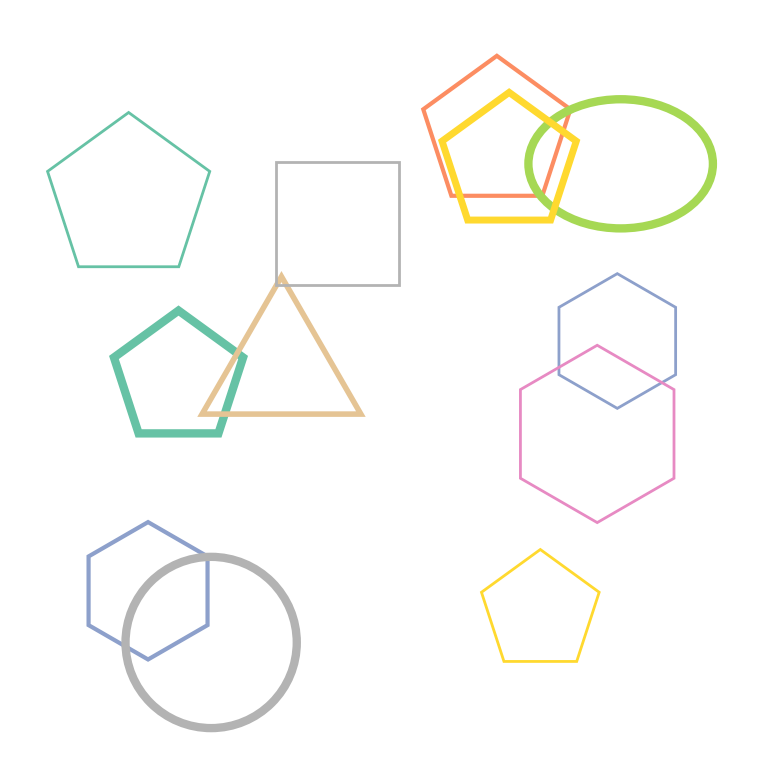[{"shape": "pentagon", "thickness": 1, "radius": 0.55, "center": [0.167, 0.743]}, {"shape": "pentagon", "thickness": 3, "radius": 0.44, "center": [0.232, 0.508]}, {"shape": "pentagon", "thickness": 1.5, "radius": 0.5, "center": [0.645, 0.827]}, {"shape": "hexagon", "thickness": 1.5, "radius": 0.45, "center": [0.192, 0.233]}, {"shape": "hexagon", "thickness": 1, "radius": 0.44, "center": [0.802, 0.557]}, {"shape": "hexagon", "thickness": 1, "radius": 0.58, "center": [0.776, 0.436]}, {"shape": "oval", "thickness": 3, "radius": 0.6, "center": [0.806, 0.787]}, {"shape": "pentagon", "thickness": 1, "radius": 0.4, "center": [0.702, 0.206]}, {"shape": "pentagon", "thickness": 2.5, "radius": 0.46, "center": [0.661, 0.788]}, {"shape": "triangle", "thickness": 2, "radius": 0.6, "center": [0.366, 0.522]}, {"shape": "circle", "thickness": 3, "radius": 0.56, "center": [0.274, 0.166]}, {"shape": "square", "thickness": 1, "radius": 0.4, "center": [0.439, 0.71]}]